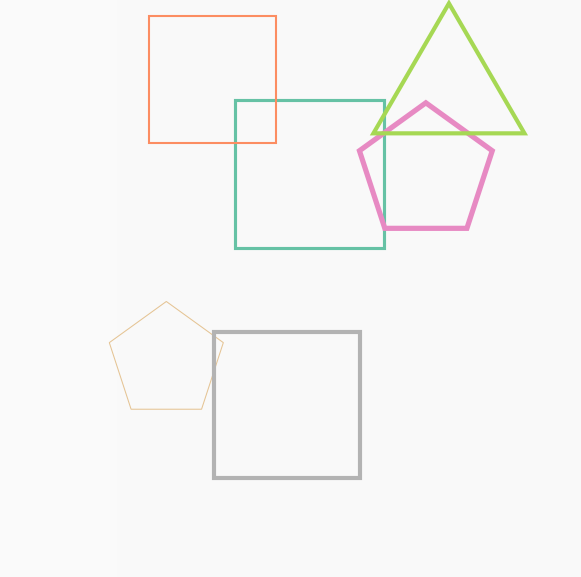[{"shape": "square", "thickness": 1.5, "radius": 0.64, "center": [0.533, 0.698]}, {"shape": "square", "thickness": 1, "radius": 0.55, "center": [0.366, 0.862]}, {"shape": "pentagon", "thickness": 2.5, "radius": 0.6, "center": [0.733, 0.701]}, {"shape": "triangle", "thickness": 2, "radius": 0.75, "center": [0.772, 0.843]}, {"shape": "pentagon", "thickness": 0.5, "radius": 0.52, "center": [0.286, 0.374]}, {"shape": "square", "thickness": 2, "radius": 0.63, "center": [0.493, 0.298]}]